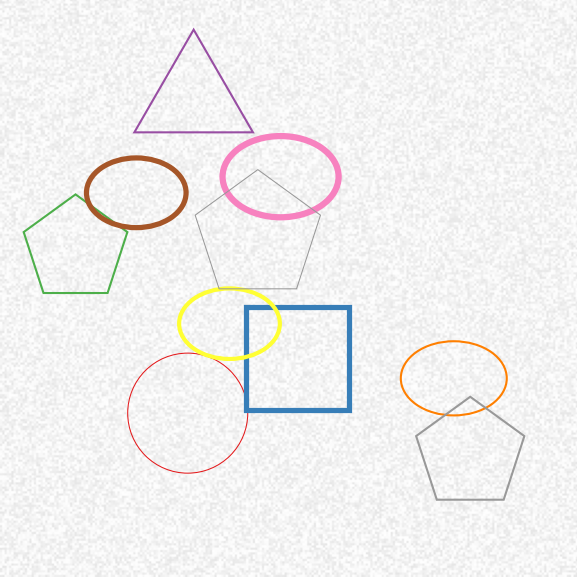[{"shape": "circle", "thickness": 0.5, "radius": 0.52, "center": [0.325, 0.284]}, {"shape": "square", "thickness": 2.5, "radius": 0.45, "center": [0.515, 0.379]}, {"shape": "pentagon", "thickness": 1, "radius": 0.47, "center": [0.131, 0.568]}, {"shape": "triangle", "thickness": 1, "radius": 0.59, "center": [0.335, 0.829]}, {"shape": "oval", "thickness": 1, "radius": 0.46, "center": [0.786, 0.344]}, {"shape": "oval", "thickness": 2, "radius": 0.44, "center": [0.397, 0.439]}, {"shape": "oval", "thickness": 2.5, "radius": 0.43, "center": [0.236, 0.665]}, {"shape": "oval", "thickness": 3, "radius": 0.5, "center": [0.486, 0.693]}, {"shape": "pentagon", "thickness": 1, "radius": 0.49, "center": [0.814, 0.214]}, {"shape": "pentagon", "thickness": 0.5, "radius": 0.57, "center": [0.446, 0.591]}]